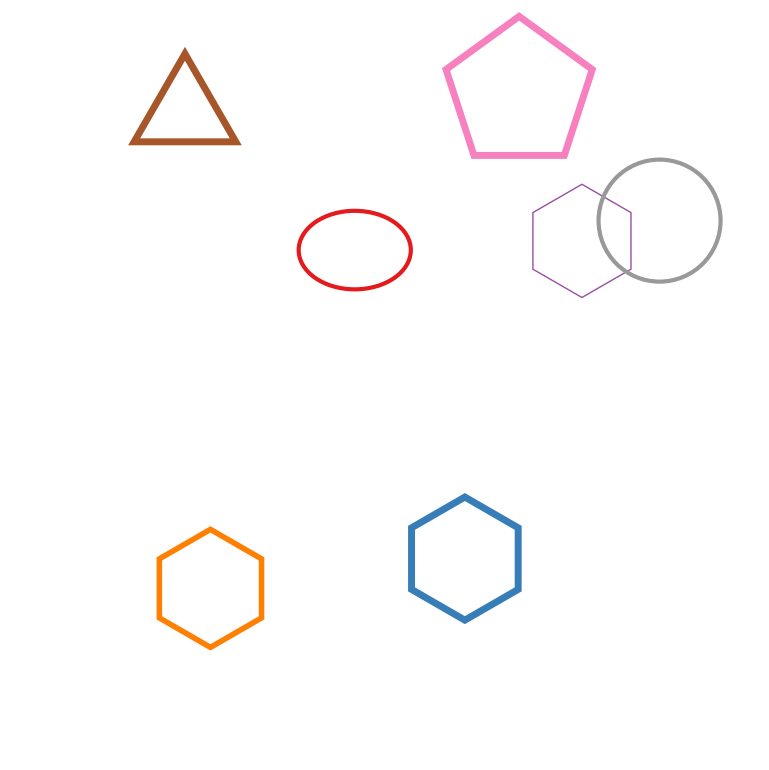[{"shape": "oval", "thickness": 1.5, "radius": 0.36, "center": [0.461, 0.675]}, {"shape": "hexagon", "thickness": 2.5, "radius": 0.4, "center": [0.604, 0.275]}, {"shape": "hexagon", "thickness": 0.5, "radius": 0.37, "center": [0.756, 0.687]}, {"shape": "hexagon", "thickness": 2, "radius": 0.38, "center": [0.273, 0.236]}, {"shape": "triangle", "thickness": 2.5, "radius": 0.38, "center": [0.24, 0.854]}, {"shape": "pentagon", "thickness": 2.5, "radius": 0.5, "center": [0.674, 0.879]}, {"shape": "circle", "thickness": 1.5, "radius": 0.4, "center": [0.857, 0.713]}]